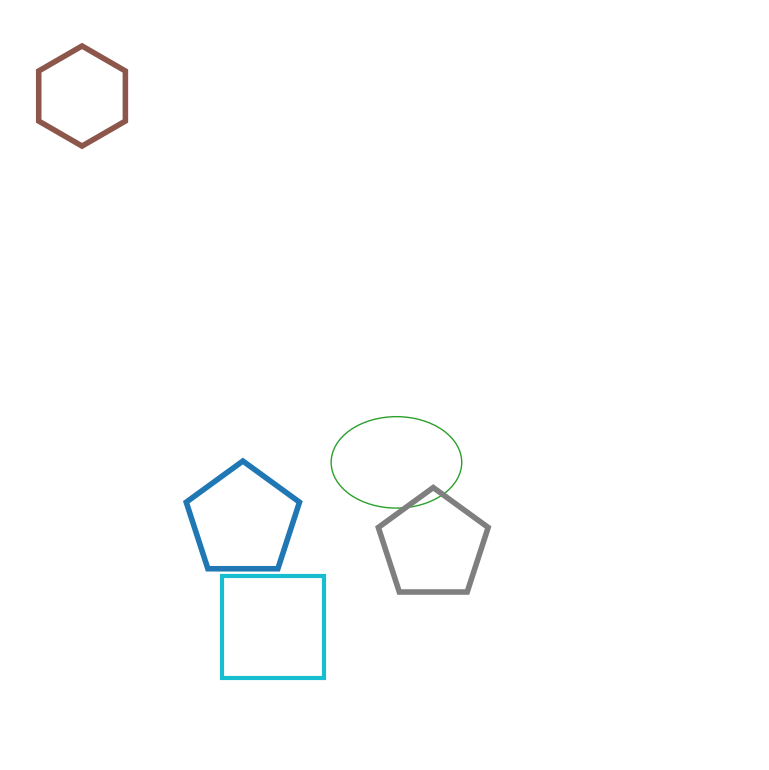[{"shape": "pentagon", "thickness": 2, "radius": 0.39, "center": [0.315, 0.324]}, {"shape": "oval", "thickness": 0.5, "radius": 0.42, "center": [0.515, 0.4]}, {"shape": "hexagon", "thickness": 2, "radius": 0.32, "center": [0.107, 0.875]}, {"shape": "pentagon", "thickness": 2, "radius": 0.37, "center": [0.563, 0.292]}, {"shape": "square", "thickness": 1.5, "radius": 0.33, "center": [0.354, 0.186]}]